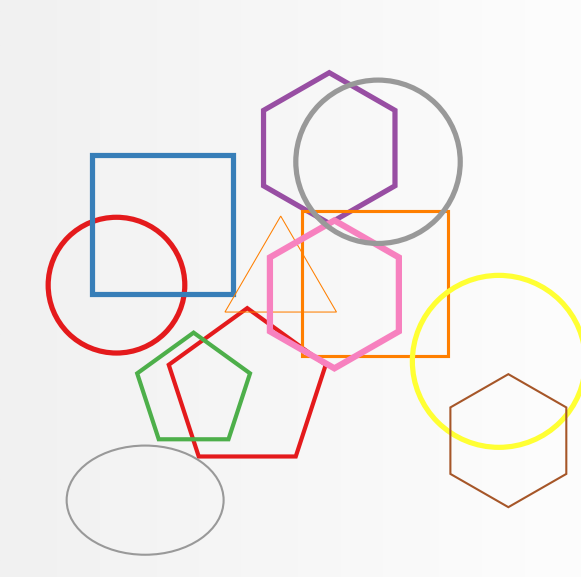[{"shape": "circle", "thickness": 2.5, "radius": 0.59, "center": [0.2, 0.505]}, {"shape": "pentagon", "thickness": 2, "radius": 0.71, "center": [0.425, 0.324]}, {"shape": "square", "thickness": 2.5, "radius": 0.6, "center": [0.279, 0.61]}, {"shape": "pentagon", "thickness": 2, "radius": 0.51, "center": [0.333, 0.321]}, {"shape": "hexagon", "thickness": 2.5, "radius": 0.65, "center": [0.566, 0.743]}, {"shape": "square", "thickness": 1.5, "radius": 0.63, "center": [0.645, 0.508]}, {"shape": "triangle", "thickness": 0.5, "radius": 0.55, "center": [0.483, 0.514]}, {"shape": "circle", "thickness": 2.5, "radius": 0.74, "center": [0.858, 0.373]}, {"shape": "hexagon", "thickness": 1, "radius": 0.58, "center": [0.875, 0.236]}, {"shape": "hexagon", "thickness": 3, "radius": 0.64, "center": [0.575, 0.489]}, {"shape": "circle", "thickness": 2.5, "radius": 0.71, "center": [0.65, 0.719]}, {"shape": "oval", "thickness": 1, "radius": 0.68, "center": [0.25, 0.133]}]